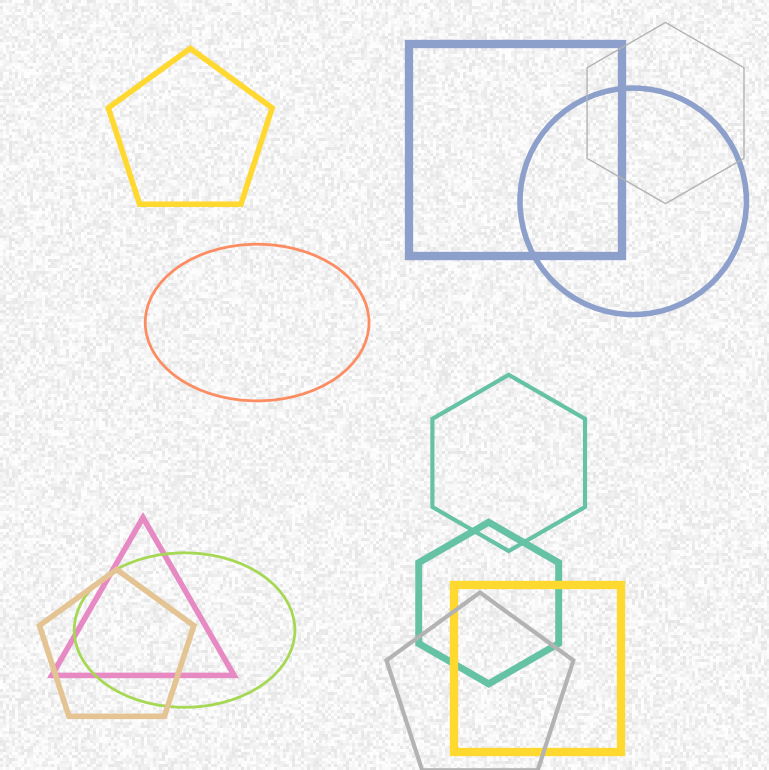[{"shape": "hexagon", "thickness": 1.5, "radius": 0.57, "center": [0.661, 0.399]}, {"shape": "hexagon", "thickness": 2.5, "radius": 0.52, "center": [0.635, 0.217]}, {"shape": "oval", "thickness": 1, "radius": 0.73, "center": [0.334, 0.581]}, {"shape": "circle", "thickness": 2, "radius": 0.74, "center": [0.822, 0.739]}, {"shape": "square", "thickness": 3, "radius": 0.69, "center": [0.67, 0.805]}, {"shape": "triangle", "thickness": 2, "radius": 0.68, "center": [0.186, 0.191]}, {"shape": "oval", "thickness": 1, "radius": 0.72, "center": [0.24, 0.182]}, {"shape": "square", "thickness": 3, "radius": 0.54, "center": [0.698, 0.132]}, {"shape": "pentagon", "thickness": 2, "radius": 0.56, "center": [0.247, 0.825]}, {"shape": "pentagon", "thickness": 2, "radius": 0.53, "center": [0.151, 0.155]}, {"shape": "hexagon", "thickness": 0.5, "radius": 0.59, "center": [0.864, 0.853]}, {"shape": "pentagon", "thickness": 1.5, "radius": 0.64, "center": [0.623, 0.103]}]